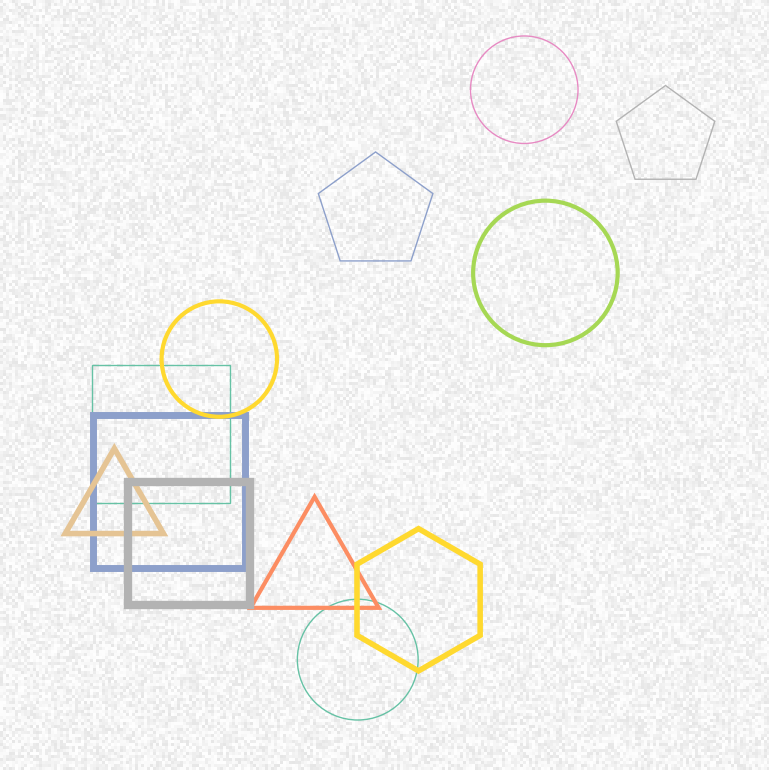[{"shape": "square", "thickness": 0.5, "radius": 0.45, "center": [0.209, 0.436]}, {"shape": "circle", "thickness": 0.5, "radius": 0.39, "center": [0.465, 0.143]}, {"shape": "triangle", "thickness": 1.5, "radius": 0.48, "center": [0.409, 0.259]}, {"shape": "square", "thickness": 2.5, "radius": 0.49, "center": [0.22, 0.362]}, {"shape": "pentagon", "thickness": 0.5, "radius": 0.39, "center": [0.488, 0.724]}, {"shape": "circle", "thickness": 0.5, "radius": 0.35, "center": [0.681, 0.883]}, {"shape": "circle", "thickness": 1.5, "radius": 0.47, "center": [0.708, 0.646]}, {"shape": "hexagon", "thickness": 2, "radius": 0.46, "center": [0.544, 0.221]}, {"shape": "circle", "thickness": 1.5, "radius": 0.37, "center": [0.285, 0.534]}, {"shape": "triangle", "thickness": 2, "radius": 0.37, "center": [0.149, 0.344]}, {"shape": "pentagon", "thickness": 0.5, "radius": 0.34, "center": [0.864, 0.822]}, {"shape": "square", "thickness": 3, "radius": 0.4, "center": [0.246, 0.294]}]